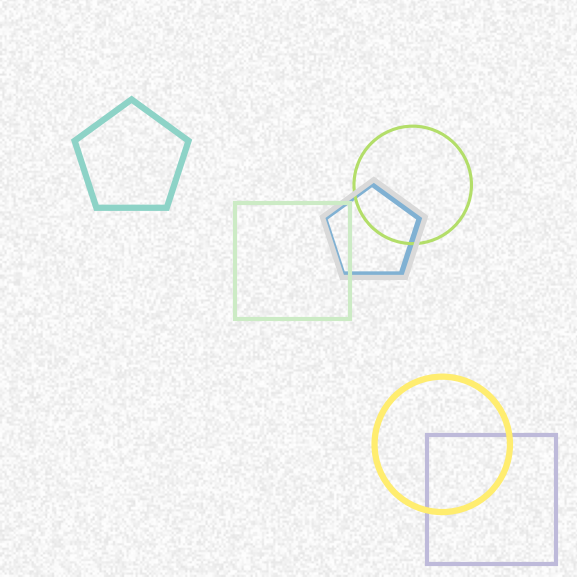[{"shape": "pentagon", "thickness": 3, "radius": 0.52, "center": [0.228, 0.723]}, {"shape": "square", "thickness": 2, "radius": 0.56, "center": [0.851, 0.134]}, {"shape": "pentagon", "thickness": 3, "radius": 0.44, "center": [0.644, 0.594]}, {"shape": "circle", "thickness": 1.5, "radius": 0.51, "center": [0.715, 0.679]}, {"shape": "pentagon", "thickness": 2.5, "radius": 0.47, "center": [0.647, 0.594]}, {"shape": "square", "thickness": 2, "radius": 0.5, "center": [0.506, 0.547]}, {"shape": "circle", "thickness": 3, "radius": 0.59, "center": [0.766, 0.23]}]